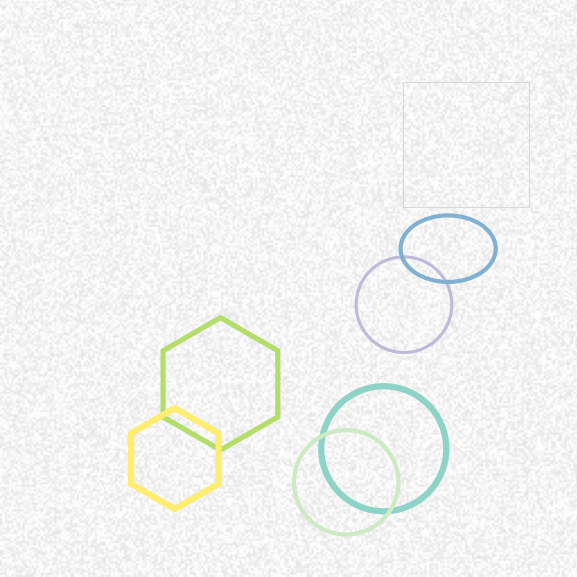[{"shape": "circle", "thickness": 3, "radius": 0.54, "center": [0.665, 0.222]}, {"shape": "circle", "thickness": 1.5, "radius": 0.41, "center": [0.699, 0.472]}, {"shape": "oval", "thickness": 2, "radius": 0.41, "center": [0.776, 0.569]}, {"shape": "hexagon", "thickness": 2.5, "radius": 0.57, "center": [0.382, 0.335]}, {"shape": "square", "thickness": 0.5, "radius": 0.54, "center": [0.807, 0.749]}, {"shape": "circle", "thickness": 2, "radius": 0.45, "center": [0.6, 0.164]}, {"shape": "hexagon", "thickness": 3, "radius": 0.44, "center": [0.303, 0.205]}]